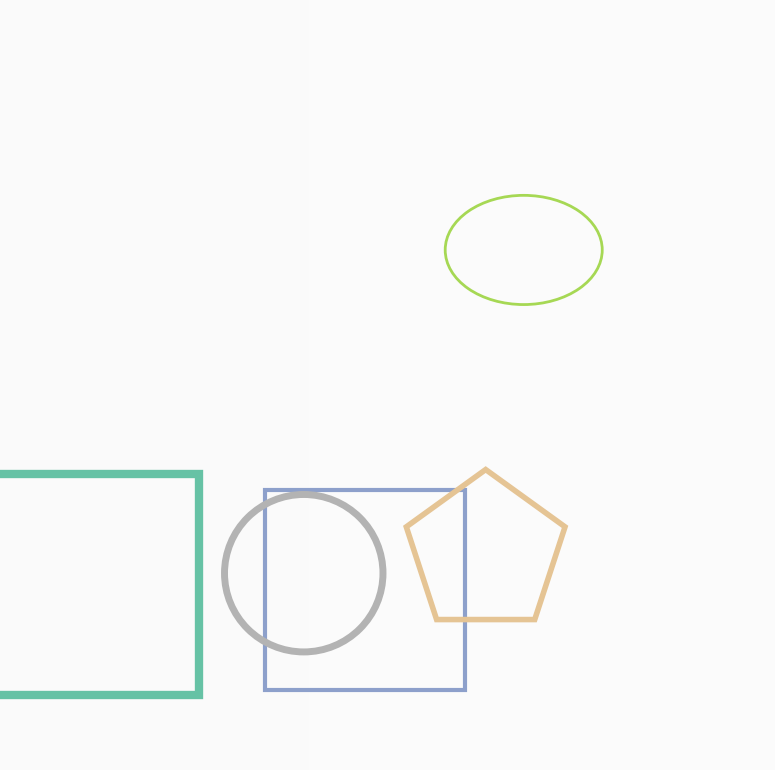[{"shape": "square", "thickness": 3, "radius": 0.72, "center": [0.114, 0.24]}, {"shape": "square", "thickness": 1.5, "radius": 0.65, "center": [0.471, 0.234]}, {"shape": "oval", "thickness": 1, "radius": 0.51, "center": [0.676, 0.675]}, {"shape": "pentagon", "thickness": 2, "radius": 0.54, "center": [0.627, 0.282]}, {"shape": "circle", "thickness": 2.5, "radius": 0.51, "center": [0.392, 0.256]}]